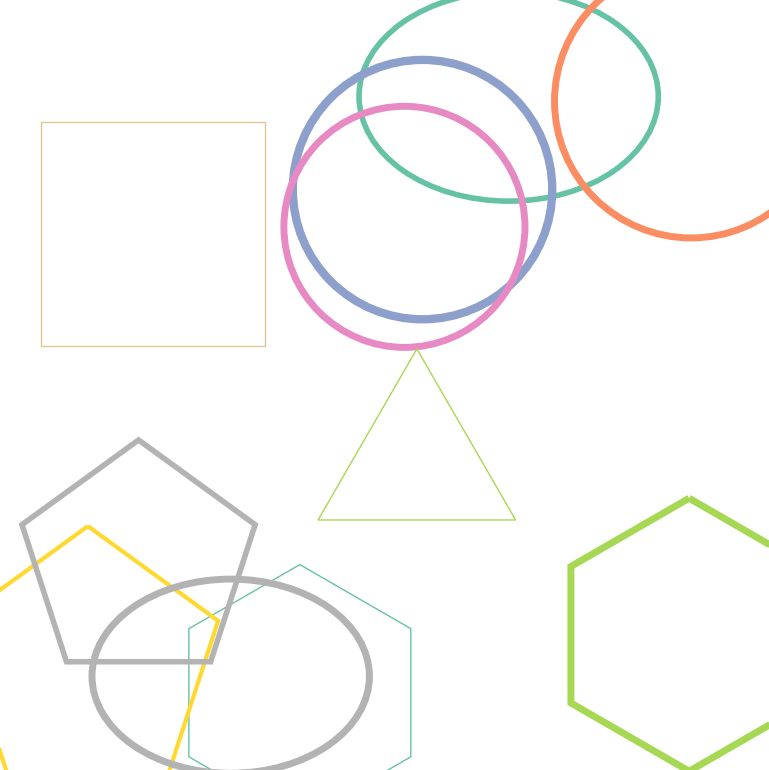[{"shape": "oval", "thickness": 2, "radius": 0.97, "center": [0.661, 0.875]}, {"shape": "hexagon", "thickness": 0.5, "radius": 0.83, "center": [0.389, 0.1]}, {"shape": "circle", "thickness": 2.5, "radius": 0.89, "center": [0.898, 0.868]}, {"shape": "circle", "thickness": 3, "radius": 0.84, "center": [0.549, 0.754]}, {"shape": "circle", "thickness": 2.5, "radius": 0.78, "center": [0.525, 0.705]}, {"shape": "triangle", "thickness": 0.5, "radius": 0.74, "center": [0.541, 0.399]}, {"shape": "hexagon", "thickness": 2.5, "radius": 0.89, "center": [0.895, 0.176]}, {"shape": "pentagon", "thickness": 1.5, "radius": 0.89, "center": [0.114, 0.139]}, {"shape": "square", "thickness": 0.5, "radius": 0.73, "center": [0.199, 0.696]}, {"shape": "oval", "thickness": 2.5, "radius": 0.9, "center": [0.3, 0.122]}, {"shape": "pentagon", "thickness": 2, "radius": 0.8, "center": [0.18, 0.269]}]